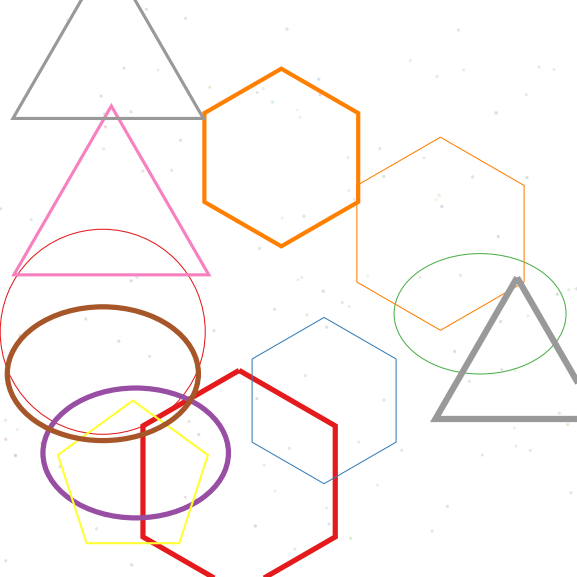[{"shape": "hexagon", "thickness": 2.5, "radius": 0.96, "center": [0.414, 0.166]}, {"shape": "circle", "thickness": 0.5, "radius": 0.89, "center": [0.178, 0.425]}, {"shape": "hexagon", "thickness": 0.5, "radius": 0.72, "center": [0.561, 0.306]}, {"shape": "oval", "thickness": 0.5, "radius": 0.74, "center": [0.831, 0.456]}, {"shape": "oval", "thickness": 2.5, "radius": 0.8, "center": [0.235, 0.215]}, {"shape": "hexagon", "thickness": 2, "radius": 0.77, "center": [0.487, 0.726]}, {"shape": "hexagon", "thickness": 0.5, "radius": 0.84, "center": [0.763, 0.594]}, {"shape": "pentagon", "thickness": 1, "radius": 0.68, "center": [0.23, 0.169]}, {"shape": "oval", "thickness": 2.5, "radius": 0.83, "center": [0.178, 0.352]}, {"shape": "triangle", "thickness": 1.5, "radius": 0.97, "center": [0.193, 0.621]}, {"shape": "triangle", "thickness": 3, "radius": 0.82, "center": [0.895, 0.355]}, {"shape": "triangle", "thickness": 1.5, "radius": 0.95, "center": [0.187, 0.889]}]